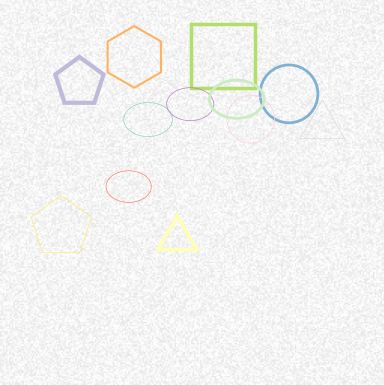[{"shape": "oval", "thickness": 0.5, "radius": 0.32, "center": [0.385, 0.689]}, {"shape": "triangle", "thickness": 2.5, "radius": 0.29, "center": [0.461, 0.381]}, {"shape": "pentagon", "thickness": 3, "radius": 0.33, "center": [0.206, 0.786]}, {"shape": "oval", "thickness": 0.5, "radius": 0.29, "center": [0.334, 0.515]}, {"shape": "circle", "thickness": 2, "radius": 0.38, "center": [0.751, 0.756]}, {"shape": "hexagon", "thickness": 1.5, "radius": 0.4, "center": [0.349, 0.852]}, {"shape": "square", "thickness": 2.5, "radius": 0.42, "center": [0.58, 0.855]}, {"shape": "circle", "thickness": 0.5, "radius": 0.31, "center": [0.651, 0.691]}, {"shape": "triangle", "thickness": 0.5, "radius": 0.34, "center": [0.837, 0.673]}, {"shape": "oval", "thickness": 0.5, "radius": 0.31, "center": [0.494, 0.729]}, {"shape": "oval", "thickness": 2, "radius": 0.36, "center": [0.615, 0.742]}, {"shape": "pentagon", "thickness": 0.5, "radius": 0.41, "center": [0.159, 0.41]}]